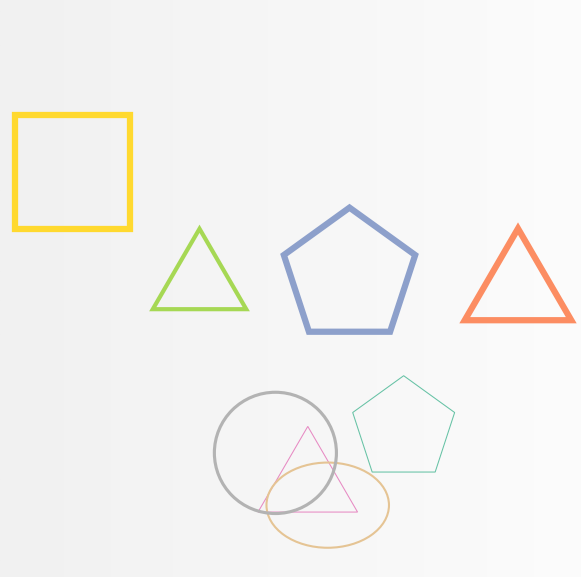[{"shape": "pentagon", "thickness": 0.5, "radius": 0.46, "center": [0.694, 0.256]}, {"shape": "triangle", "thickness": 3, "radius": 0.53, "center": [0.891, 0.498]}, {"shape": "pentagon", "thickness": 3, "radius": 0.59, "center": [0.601, 0.521]}, {"shape": "triangle", "thickness": 0.5, "radius": 0.49, "center": [0.53, 0.162]}, {"shape": "triangle", "thickness": 2, "radius": 0.46, "center": [0.343, 0.51]}, {"shape": "square", "thickness": 3, "radius": 0.49, "center": [0.125, 0.702]}, {"shape": "oval", "thickness": 1, "radius": 0.53, "center": [0.564, 0.124]}, {"shape": "circle", "thickness": 1.5, "radius": 0.52, "center": [0.474, 0.215]}]